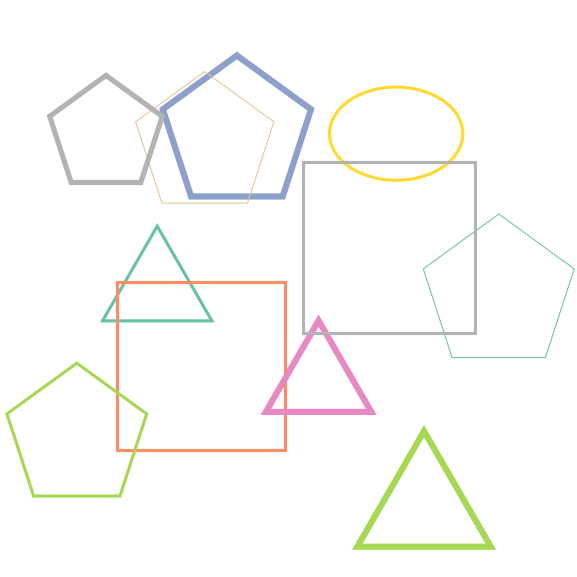[{"shape": "triangle", "thickness": 1.5, "radius": 0.55, "center": [0.272, 0.498]}, {"shape": "pentagon", "thickness": 0.5, "radius": 0.69, "center": [0.864, 0.491]}, {"shape": "square", "thickness": 1.5, "radius": 0.73, "center": [0.347, 0.365]}, {"shape": "pentagon", "thickness": 3, "radius": 0.67, "center": [0.41, 0.768]}, {"shape": "triangle", "thickness": 3, "radius": 0.53, "center": [0.552, 0.339]}, {"shape": "triangle", "thickness": 3, "radius": 0.67, "center": [0.734, 0.119]}, {"shape": "pentagon", "thickness": 1.5, "radius": 0.64, "center": [0.133, 0.243]}, {"shape": "oval", "thickness": 1.5, "radius": 0.58, "center": [0.686, 0.768]}, {"shape": "pentagon", "thickness": 0.5, "radius": 0.63, "center": [0.355, 0.749]}, {"shape": "square", "thickness": 1.5, "radius": 0.74, "center": [0.674, 0.571]}, {"shape": "pentagon", "thickness": 2.5, "radius": 0.51, "center": [0.184, 0.766]}]